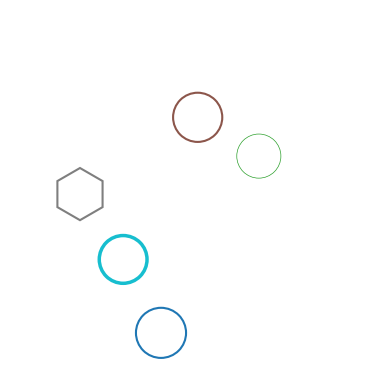[{"shape": "circle", "thickness": 1.5, "radius": 0.33, "center": [0.418, 0.135]}, {"shape": "circle", "thickness": 0.5, "radius": 0.29, "center": [0.672, 0.595]}, {"shape": "circle", "thickness": 1.5, "radius": 0.32, "center": [0.513, 0.695]}, {"shape": "hexagon", "thickness": 1.5, "radius": 0.34, "center": [0.208, 0.496]}, {"shape": "circle", "thickness": 2.5, "radius": 0.31, "center": [0.32, 0.326]}]